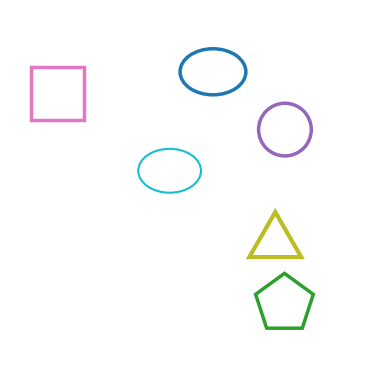[{"shape": "oval", "thickness": 2.5, "radius": 0.43, "center": [0.553, 0.814]}, {"shape": "pentagon", "thickness": 2.5, "radius": 0.39, "center": [0.739, 0.211]}, {"shape": "circle", "thickness": 2.5, "radius": 0.34, "center": [0.74, 0.663]}, {"shape": "square", "thickness": 2.5, "radius": 0.34, "center": [0.15, 0.757]}, {"shape": "triangle", "thickness": 3, "radius": 0.39, "center": [0.715, 0.371]}, {"shape": "oval", "thickness": 1.5, "radius": 0.41, "center": [0.441, 0.556]}]